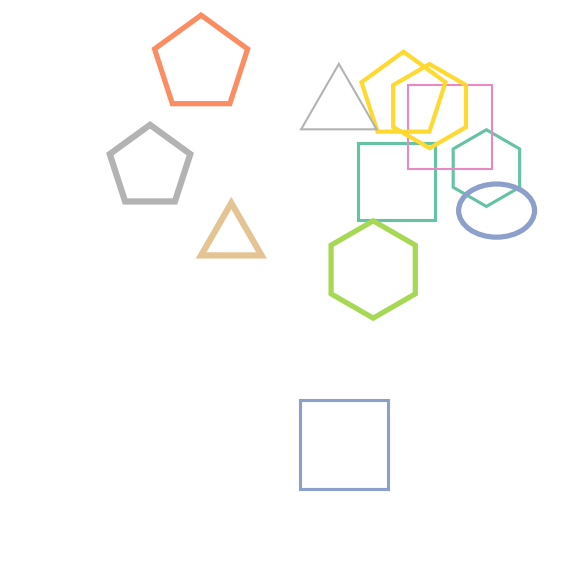[{"shape": "hexagon", "thickness": 1.5, "radius": 0.33, "center": [0.842, 0.708]}, {"shape": "square", "thickness": 1.5, "radius": 0.33, "center": [0.687, 0.685]}, {"shape": "pentagon", "thickness": 2.5, "radius": 0.42, "center": [0.348, 0.888]}, {"shape": "oval", "thickness": 2.5, "radius": 0.33, "center": [0.86, 0.634]}, {"shape": "square", "thickness": 1.5, "radius": 0.38, "center": [0.596, 0.23]}, {"shape": "square", "thickness": 1, "radius": 0.36, "center": [0.779, 0.779]}, {"shape": "hexagon", "thickness": 2.5, "radius": 0.42, "center": [0.646, 0.532]}, {"shape": "pentagon", "thickness": 2, "radius": 0.38, "center": [0.699, 0.833]}, {"shape": "hexagon", "thickness": 2, "radius": 0.36, "center": [0.744, 0.815]}, {"shape": "triangle", "thickness": 3, "radius": 0.3, "center": [0.401, 0.587]}, {"shape": "triangle", "thickness": 1, "radius": 0.38, "center": [0.587, 0.813]}, {"shape": "pentagon", "thickness": 3, "radius": 0.37, "center": [0.26, 0.71]}]